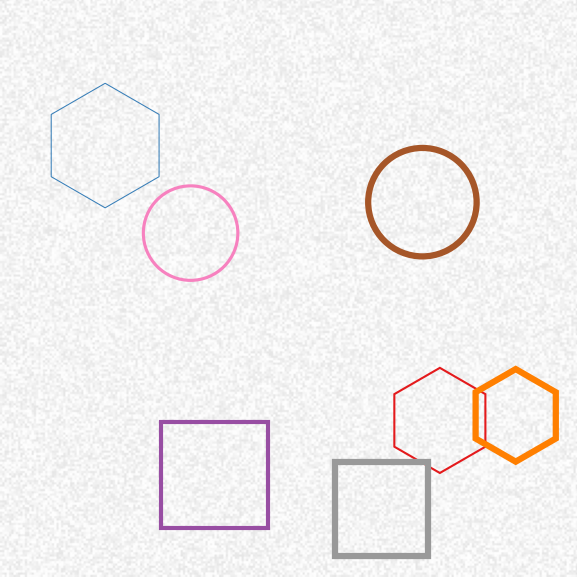[{"shape": "hexagon", "thickness": 1, "radius": 0.46, "center": [0.762, 0.271]}, {"shape": "hexagon", "thickness": 0.5, "radius": 0.54, "center": [0.182, 0.747]}, {"shape": "square", "thickness": 2, "radius": 0.46, "center": [0.372, 0.176]}, {"shape": "hexagon", "thickness": 3, "radius": 0.4, "center": [0.893, 0.28]}, {"shape": "circle", "thickness": 3, "radius": 0.47, "center": [0.731, 0.649]}, {"shape": "circle", "thickness": 1.5, "radius": 0.41, "center": [0.33, 0.595]}, {"shape": "square", "thickness": 3, "radius": 0.4, "center": [0.66, 0.118]}]